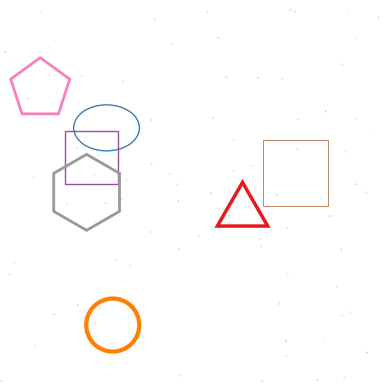[{"shape": "triangle", "thickness": 2.5, "radius": 0.38, "center": [0.63, 0.451]}, {"shape": "oval", "thickness": 1, "radius": 0.43, "center": [0.277, 0.668]}, {"shape": "square", "thickness": 1, "radius": 0.35, "center": [0.238, 0.59]}, {"shape": "circle", "thickness": 3, "radius": 0.34, "center": [0.293, 0.156]}, {"shape": "square", "thickness": 0.5, "radius": 0.43, "center": [0.768, 0.551]}, {"shape": "pentagon", "thickness": 2, "radius": 0.4, "center": [0.105, 0.77]}, {"shape": "hexagon", "thickness": 2, "radius": 0.49, "center": [0.225, 0.5]}]